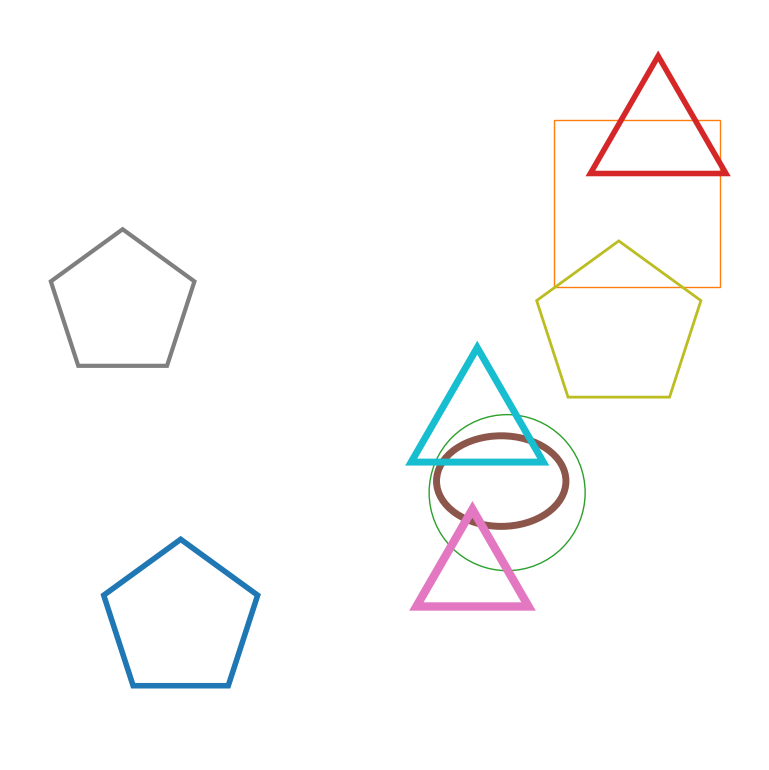[{"shape": "pentagon", "thickness": 2, "radius": 0.53, "center": [0.235, 0.194]}, {"shape": "square", "thickness": 0.5, "radius": 0.54, "center": [0.827, 0.736]}, {"shape": "circle", "thickness": 0.5, "radius": 0.51, "center": [0.659, 0.36]}, {"shape": "triangle", "thickness": 2, "radius": 0.51, "center": [0.855, 0.826]}, {"shape": "oval", "thickness": 2.5, "radius": 0.42, "center": [0.651, 0.375]}, {"shape": "triangle", "thickness": 3, "radius": 0.42, "center": [0.614, 0.254]}, {"shape": "pentagon", "thickness": 1.5, "radius": 0.49, "center": [0.159, 0.604]}, {"shape": "pentagon", "thickness": 1, "radius": 0.56, "center": [0.804, 0.575]}, {"shape": "triangle", "thickness": 2.5, "radius": 0.5, "center": [0.62, 0.449]}]